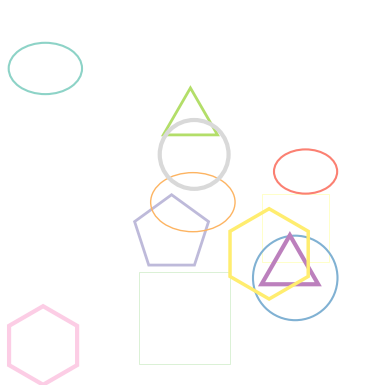[{"shape": "oval", "thickness": 1.5, "radius": 0.48, "center": [0.118, 0.822]}, {"shape": "square", "thickness": 0.5, "radius": 0.44, "center": [0.768, 0.408]}, {"shape": "pentagon", "thickness": 2, "radius": 0.5, "center": [0.446, 0.393]}, {"shape": "oval", "thickness": 1.5, "radius": 0.41, "center": [0.794, 0.555]}, {"shape": "circle", "thickness": 1.5, "radius": 0.55, "center": [0.767, 0.278]}, {"shape": "oval", "thickness": 1, "radius": 0.55, "center": [0.501, 0.475]}, {"shape": "triangle", "thickness": 2, "radius": 0.41, "center": [0.495, 0.69]}, {"shape": "hexagon", "thickness": 3, "radius": 0.51, "center": [0.112, 0.103]}, {"shape": "circle", "thickness": 3, "radius": 0.45, "center": [0.504, 0.599]}, {"shape": "triangle", "thickness": 3, "radius": 0.42, "center": [0.753, 0.304]}, {"shape": "square", "thickness": 0.5, "radius": 0.59, "center": [0.48, 0.174]}, {"shape": "hexagon", "thickness": 2.5, "radius": 0.59, "center": [0.699, 0.341]}]